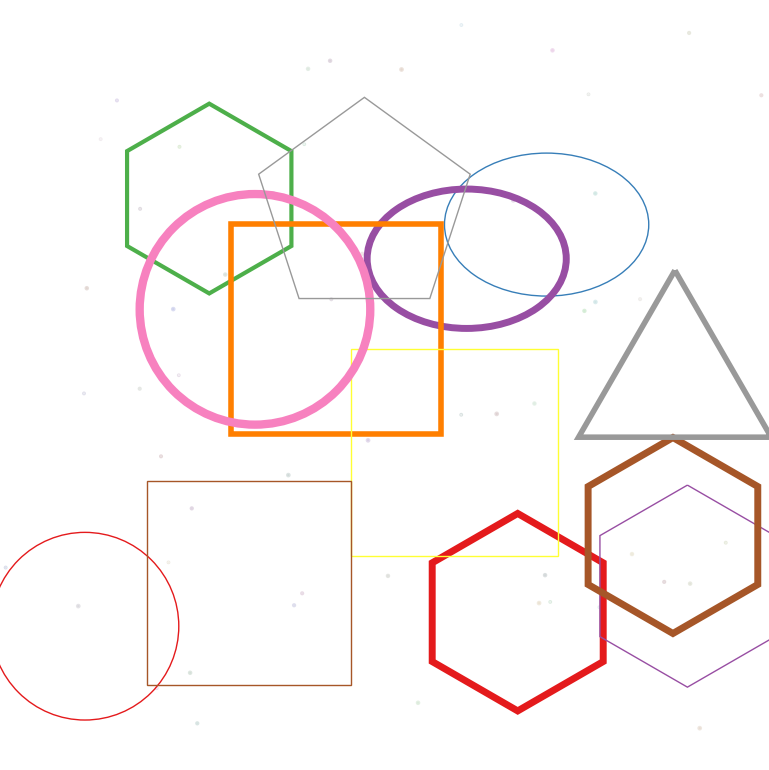[{"shape": "circle", "thickness": 0.5, "radius": 0.61, "center": [0.11, 0.187]}, {"shape": "hexagon", "thickness": 2.5, "radius": 0.64, "center": [0.672, 0.205]}, {"shape": "oval", "thickness": 0.5, "radius": 0.66, "center": [0.71, 0.708]}, {"shape": "hexagon", "thickness": 1.5, "radius": 0.62, "center": [0.272, 0.742]}, {"shape": "hexagon", "thickness": 0.5, "radius": 0.66, "center": [0.893, 0.239]}, {"shape": "oval", "thickness": 2.5, "radius": 0.65, "center": [0.606, 0.664]}, {"shape": "square", "thickness": 2, "radius": 0.68, "center": [0.436, 0.573]}, {"shape": "square", "thickness": 0.5, "radius": 0.67, "center": [0.59, 0.413]}, {"shape": "hexagon", "thickness": 2.5, "radius": 0.64, "center": [0.874, 0.305]}, {"shape": "square", "thickness": 0.5, "radius": 0.66, "center": [0.323, 0.243]}, {"shape": "circle", "thickness": 3, "radius": 0.75, "center": [0.331, 0.598]}, {"shape": "pentagon", "thickness": 0.5, "radius": 0.72, "center": [0.473, 0.729]}, {"shape": "triangle", "thickness": 2, "radius": 0.72, "center": [0.876, 0.504]}]